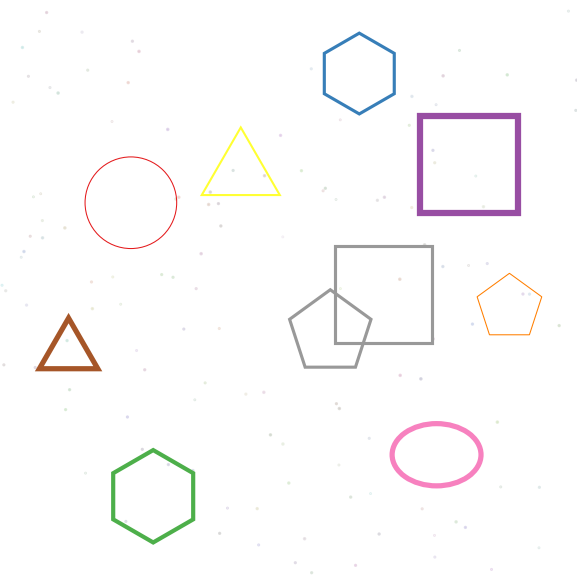[{"shape": "circle", "thickness": 0.5, "radius": 0.4, "center": [0.227, 0.648]}, {"shape": "hexagon", "thickness": 1.5, "radius": 0.35, "center": [0.622, 0.872]}, {"shape": "hexagon", "thickness": 2, "radius": 0.4, "center": [0.265, 0.14]}, {"shape": "square", "thickness": 3, "radius": 0.42, "center": [0.812, 0.714]}, {"shape": "pentagon", "thickness": 0.5, "radius": 0.29, "center": [0.882, 0.467]}, {"shape": "triangle", "thickness": 1, "radius": 0.39, "center": [0.417, 0.7]}, {"shape": "triangle", "thickness": 2.5, "radius": 0.29, "center": [0.119, 0.39]}, {"shape": "oval", "thickness": 2.5, "radius": 0.38, "center": [0.756, 0.212]}, {"shape": "pentagon", "thickness": 1.5, "radius": 0.37, "center": [0.572, 0.423]}, {"shape": "square", "thickness": 1.5, "radius": 0.42, "center": [0.664, 0.489]}]